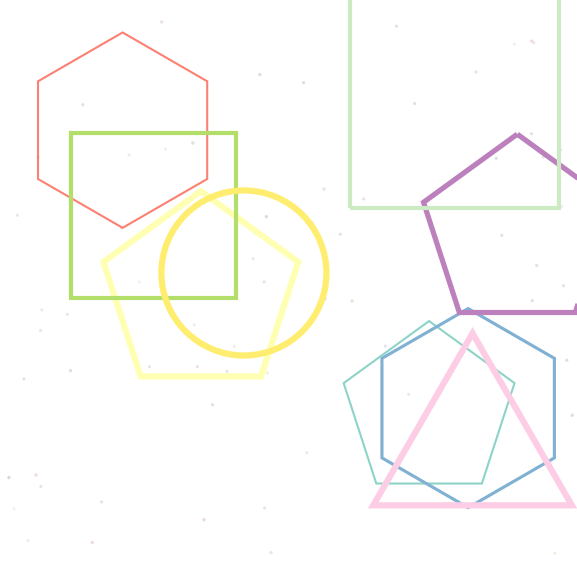[{"shape": "pentagon", "thickness": 1, "radius": 0.78, "center": [0.743, 0.288]}, {"shape": "pentagon", "thickness": 3, "radius": 0.89, "center": [0.348, 0.491]}, {"shape": "hexagon", "thickness": 1, "radius": 0.85, "center": [0.212, 0.774]}, {"shape": "hexagon", "thickness": 1.5, "radius": 0.86, "center": [0.811, 0.292]}, {"shape": "square", "thickness": 2, "radius": 0.71, "center": [0.266, 0.626]}, {"shape": "triangle", "thickness": 3, "radius": 0.99, "center": [0.818, 0.223]}, {"shape": "pentagon", "thickness": 2.5, "radius": 0.85, "center": [0.896, 0.596]}, {"shape": "square", "thickness": 2, "radius": 0.91, "center": [0.787, 0.821]}, {"shape": "circle", "thickness": 3, "radius": 0.71, "center": [0.422, 0.526]}]